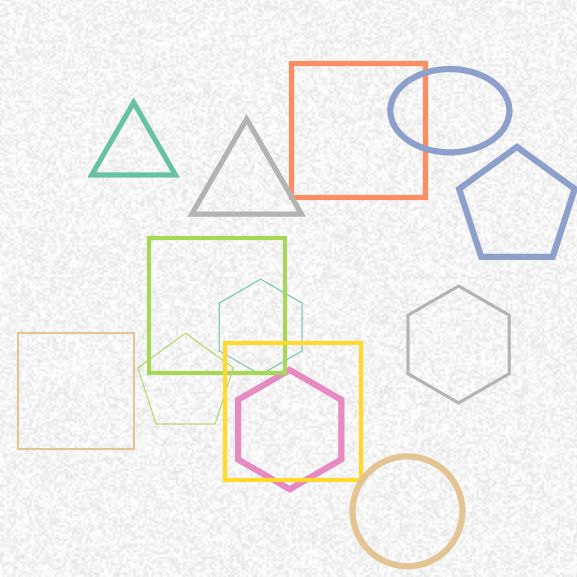[{"shape": "hexagon", "thickness": 0.5, "radius": 0.41, "center": [0.451, 0.433]}, {"shape": "triangle", "thickness": 2.5, "radius": 0.42, "center": [0.231, 0.738]}, {"shape": "square", "thickness": 2.5, "radius": 0.58, "center": [0.619, 0.773]}, {"shape": "pentagon", "thickness": 3, "radius": 0.53, "center": [0.895, 0.64]}, {"shape": "oval", "thickness": 3, "radius": 0.52, "center": [0.779, 0.807]}, {"shape": "hexagon", "thickness": 3, "radius": 0.52, "center": [0.502, 0.255]}, {"shape": "pentagon", "thickness": 0.5, "radius": 0.43, "center": [0.321, 0.335]}, {"shape": "square", "thickness": 2, "radius": 0.59, "center": [0.376, 0.471]}, {"shape": "square", "thickness": 2, "radius": 0.59, "center": [0.507, 0.287]}, {"shape": "square", "thickness": 1, "radius": 0.5, "center": [0.131, 0.322]}, {"shape": "circle", "thickness": 3, "radius": 0.48, "center": [0.706, 0.114]}, {"shape": "triangle", "thickness": 2.5, "radius": 0.55, "center": [0.427, 0.683]}, {"shape": "hexagon", "thickness": 1.5, "radius": 0.51, "center": [0.794, 0.403]}]